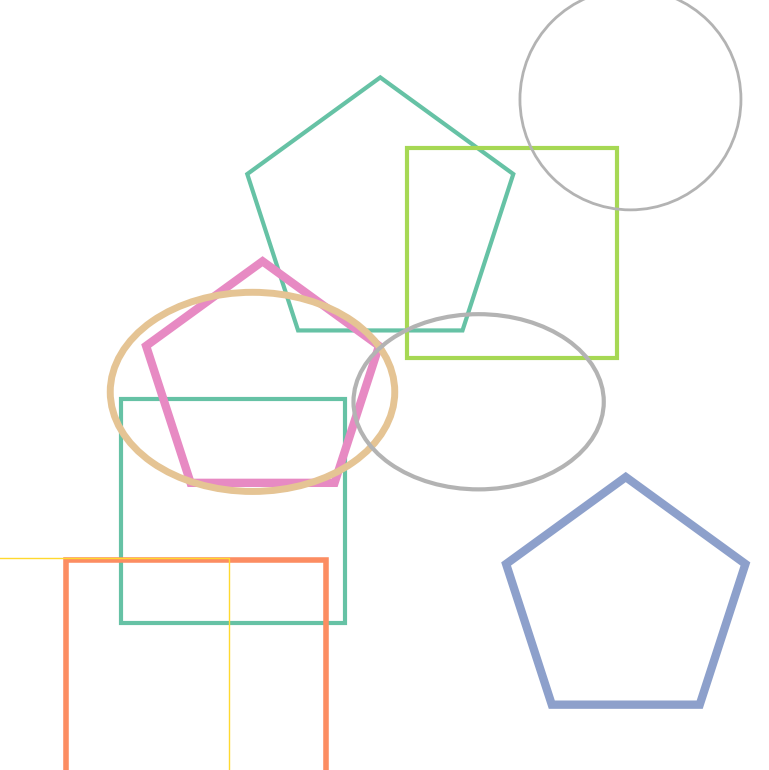[{"shape": "square", "thickness": 1.5, "radius": 0.73, "center": [0.303, 0.337]}, {"shape": "pentagon", "thickness": 1.5, "radius": 0.91, "center": [0.494, 0.718]}, {"shape": "square", "thickness": 2, "radius": 0.84, "center": [0.254, 0.103]}, {"shape": "pentagon", "thickness": 3, "radius": 0.82, "center": [0.813, 0.217]}, {"shape": "pentagon", "thickness": 3, "radius": 0.8, "center": [0.341, 0.502]}, {"shape": "square", "thickness": 1.5, "radius": 0.68, "center": [0.665, 0.672]}, {"shape": "square", "thickness": 0.5, "radius": 0.81, "center": [0.135, 0.113]}, {"shape": "oval", "thickness": 2.5, "radius": 0.92, "center": [0.328, 0.491]}, {"shape": "circle", "thickness": 1, "radius": 0.72, "center": [0.819, 0.871]}, {"shape": "oval", "thickness": 1.5, "radius": 0.81, "center": [0.622, 0.478]}]